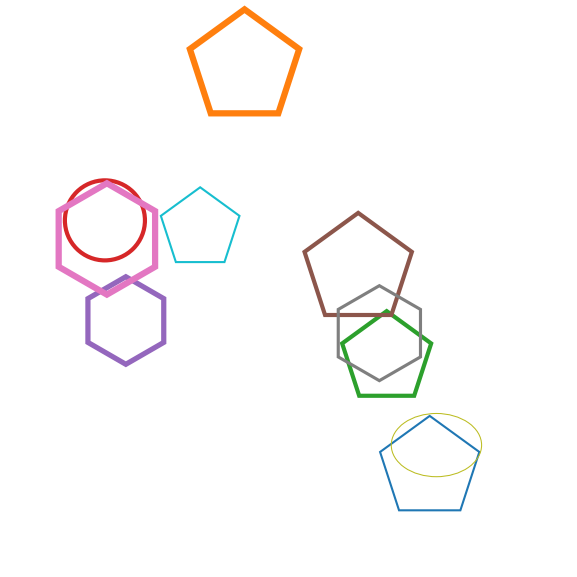[{"shape": "pentagon", "thickness": 1, "radius": 0.45, "center": [0.744, 0.189]}, {"shape": "pentagon", "thickness": 3, "radius": 0.5, "center": [0.423, 0.883]}, {"shape": "pentagon", "thickness": 2, "radius": 0.41, "center": [0.67, 0.379]}, {"shape": "circle", "thickness": 2, "radius": 0.35, "center": [0.182, 0.618]}, {"shape": "hexagon", "thickness": 2.5, "radius": 0.38, "center": [0.218, 0.444]}, {"shape": "pentagon", "thickness": 2, "radius": 0.49, "center": [0.62, 0.533]}, {"shape": "hexagon", "thickness": 3, "radius": 0.48, "center": [0.185, 0.585]}, {"shape": "hexagon", "thickness": 1.5, "radius": 0.41, "center": [0.657, 0.422]}, {"shape": "oval", "thickness": 0.5, "radius": 0.39, "center": [0.756, 0.228]}, {"shape": "pentagon", "thickness": 1, "radius": 0.36, "center": [0.347, 0.603]}]